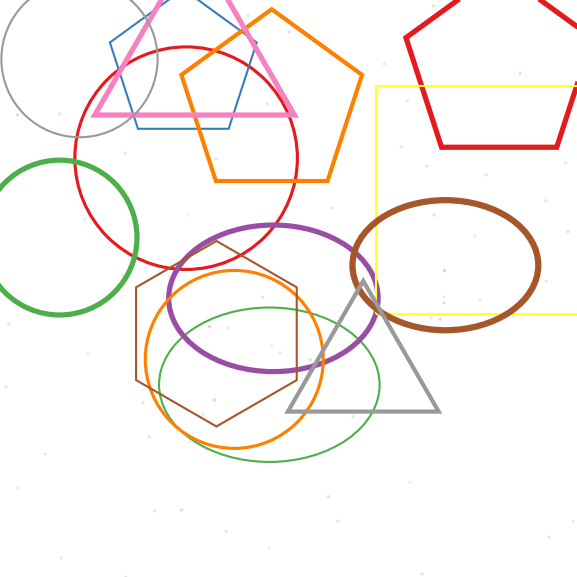[{"shape": "circle", "thickness": 1.5, "radius": 0.96, "center": [0.322, 0.725]}, {"shape": "pentagon", "thickness": 2.5, "radius": 0.85, "center": [0.864, 0.881]}, {"shape": "pentagon", "thickness": 1, "radius": 0.67, "center": [0.317, 0.884]}, {"shape": "oval", "thickness": 1, "radius": 0.95, "center": [0.466, 0.333]}, {"shape": "circle", "thickness": 2.5, "radius": 0.67, "center": [0.103, 0.588]}, {"shape": "oval", "thickness": 2.5, "radius": 0.91, "center": [0.473, 0.483]}, {"shape": "circle", "thickness": 1.5, "radius": 0.77, "center": [0.406, 0.377]}, {"shape": "pentagon", "thickness": 2, "radius": 0.82, "center": [0.47, 0.819]}, {"shape": "square", "thickness": 1, "radius": 0.99, "center": [0.848, 0.653]}, {"shape": "hexagon", "thickness": 1, "radius": 0.8, "center": [0.375, 0.421]}, {"shape": "oval", "thickness": 3, "radius": 0.8, "center": [0.771, 0.54]}, {"shape": "triangle", "thickness": 2.5, "radius": 1.0, "center": [0.337, 0.9]}, {"shape": "triangle", "thickness": 2, "radius": 0.75, "center": [0.629, 0.362]}, {"shape": "circle", "thickness": 1, "radius": 0.68, "center": [0.138, 0.897]}]